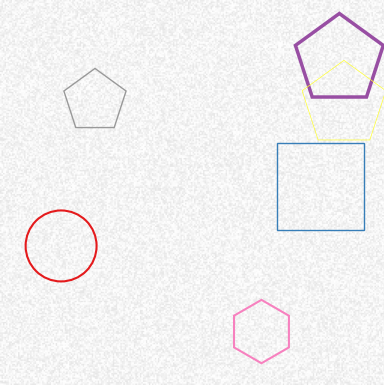[{"shape": "circle", "thickness": 1.5, "radius": 0.46, "center": [0.159, 0.361]}, {"shape": "square", "thickness": 1, "radius": 0.57, "center": [0.831, 0.516]}, {"shape": "pentagon", "thickness": 2.5, "radius": 0.6, "center": [0.881, 0.845]}, {"shape": "pentagon", "thickness": 0.5, "radius": 0.57, "center": [0.893, 0.729]}, {"shape": "hexagon", "thickness": 1.5, "radius": 0.41, "center": [0.679, 0.139]}, {"shape": "pentagon", "thickness": 1, "radius": 0.42, "center": [0.247, 0.737]}]